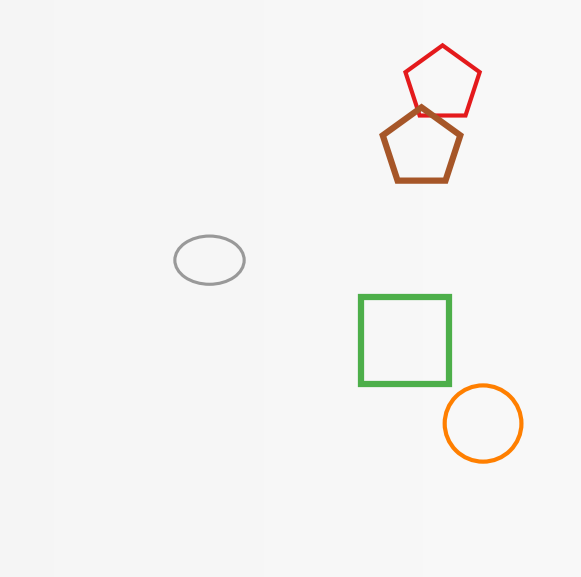[{"shape": "pentagon", "thickness": 2, "radius": 0.34, "center": [0.761, 0.853]}, {"shape": "square", "thickness": 3, "radius": 0.38, "center": [0.697, 0.409]}, {"shape": "circle", "thickness": 2, "radius": 0.33, "center": [0.831, 0.266]}, {"shape": "pentagon", "thickness": 3, "radius": 0.35, "center": [0.725, 0.743]}, {"shape": "oval", "thickness": 1.5, "radius": 0.3, "center": [0.36, 0.549]}]